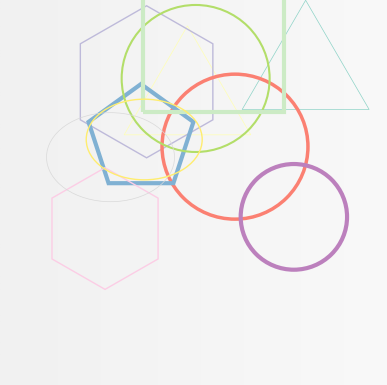[{"shape": "triangle", "thickness": 0.5, "radius": 0.95, "center": [0.789, 0.81]}, {"shape": "triangle", "thickness": 0.5, "radius": 0.94, "center": [0.484, 0.744]}, {"shape": "hexagon", "thickness": 1, "radius": 0.99, "center": [0.378, 0.788]}, {"shape": "circle", "thickness": 2.5, "radius": 0.94, "center": [0.606, 0.619]}, {"shape": "pentagon", "thickness": 3, "radius": 0.71, "center": [0.364, 0.639]}, {"shape": "circle", "thickness": 1.5, "radius": 0.95, "center": [0.505, 0.796]}, {"shape": "hexagon", "thickness": 1, "radius": 0.79, "center": [0.271, 0.406]}, {"shape": "oval", "thickness": 0.5, "radius": 0.83, "center": [0.285, 0.592]}, {"shape": "circle", "thickness": 3, "radius": 0.69, "center": [0.758, 0.437]}, {"shape": "square", "thickness": 3, "radius": 0.91, "center": [0.55, 0.892]}, {"shape": "oval", "thickness": 1, "radius": 0.75, "center": [0.372, 0.638]}]